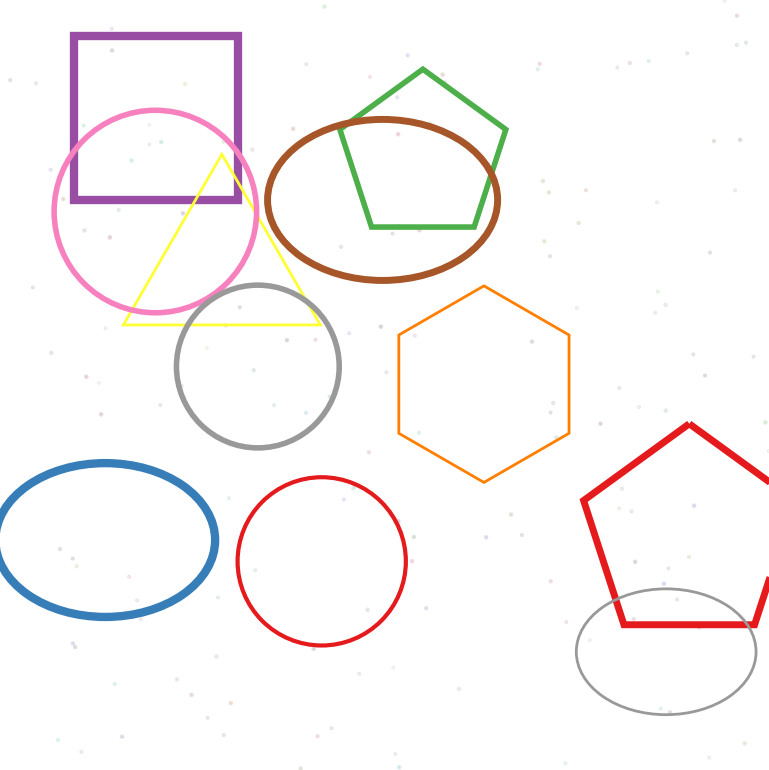[{"shape": "pentagon", "thickness": 2.5, "radius": 0.72, "center": [0.895, 0.305]}, {"shape": "circle", "thickness": 1.5, "radius": 0.55, "center": [0.418, 0.271]}, {"shape": "oval", "thickness": 3, "radius": 0.71, "center": [0.137, 0.299]}, {"shape": "pentagon", "thickness": 2, "radius": 0.57, "center": [0.549, 0.797]}, {"shape": "square", "thickness": 3, "radius": 0.53, "center": [0.202, 0.846]}, {"shape": "hexagon", "thickness": 1, "radius": 0.64, "center": [0.628, 0.501]}, {"shape": "triangle", "thickness": 1, "radius": 0.74, "center": [0.288, 0.652]}, {"shape": "oval", "thickness": 2.5, "radius": 0.75, "center": [0.497, 0.74]}, {"shape": "circle", "thickness": 2, "radius": 0.66, "center": [0.202, 0.725]}, {"shape": "circle", "thickness": 2, "radius": 0.53, "center": [0.335, 0.524]}, {"shape": "oval", "thickness": 1, "radius": 0.58, "center": [0.865, 0.154]}]